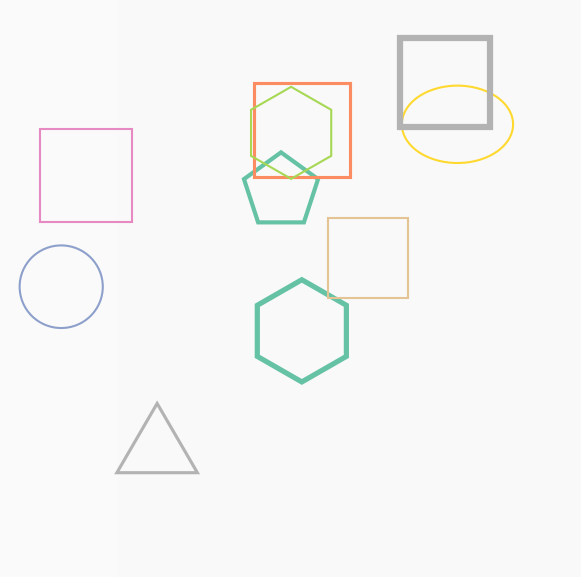[{"shape": "hexagon", "thickness": 2.5, "radius": 0.44, "center": [0.519, 0.426]}, {"shape": "pentagon", "thickness": 2, "radius": 0.34, "center": [0.483, 0.668]}, {"shape": "square", "thickness": 1.5, "radius": 0.41, "center": [0.52, 0.774]}, {"shape": "circle", "thickness": 1, "radius": 0.36, "center": [0.105, 0.503]}, {"shape": "square", "thickness": 1, "radius": 0.4, "center": [0.148, 0.695]}, {"shape": "hexagon", "thickness": 1, "radius": 0.4, "center": [0.501, 0.769]}, {"shape": "oval", "thickness": 1, "radius": 0.48, "center": [0.787, 0.784]}, {"shape": "square", "thickness": 1, "radius": 0.35, "center": [0.633, 0.553]}, {"shape": "triangle", "thickness": 1.5, "radius": 0.4, "center": [0.27, 0.221]}, {"shape": "square", "thickness": 3, "radius": 0.39, "center": [0.765, 0.857]}]